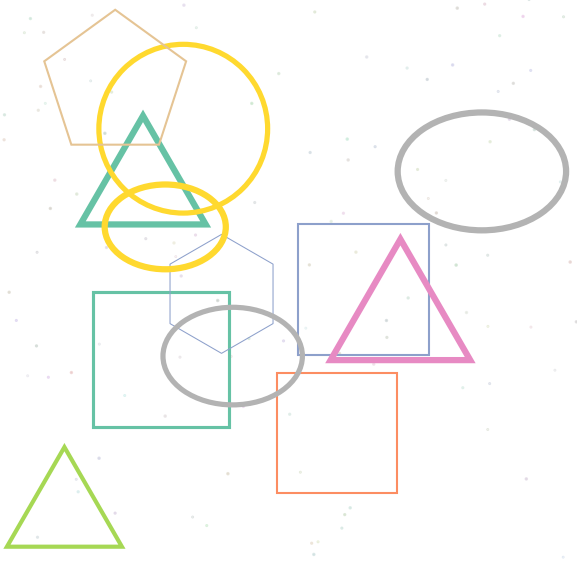[{"shape": "square", "thickness": 1.5, "radius": 0.59, "center": [0.279, 0.377]}, {"shape": "triangle", "thickness": 3, "radius": 0.63, "center": [0.248, 0.673]}, {"shape": "square", "thickness": 1, "radius": 0.52, "center": [0.584, 0.249]}, {"shape": "square", "thickness": 1, "radius": 0.57, "center": [0.63, 0.498]}, {"shape": "hexagon", "thickness": 0.5, "radius": 0.51, "center": [0.384, 0.49]}, {"shape": "triangle", "thickness": 3, "radius": 0.7, "center": [0.693, 0.445]}, {"shape": "triangle", "thickness": 2, "radius": 0.57, "center": [0.112, 0.11]}, {"shape": "circle", "thickness": 2.5, "radius": 0.73, "center": [0.317, 0.776]}, {"shape": "oval", "thickness": 3, "radius": 0.52, "center": [0.286, 0.606]}, {"shape": "pentagon", "thickness": 1, "radius": 0.65, "center": [0.199, 0.853]}, {"shape": "oval", "thickness": 3, "radius": 0.73, "center": [0.834, 0.702]}, {"shape": "oval", "thickness": 2.5, "radius": 0.6, "center": [0.403, 0.383]}]